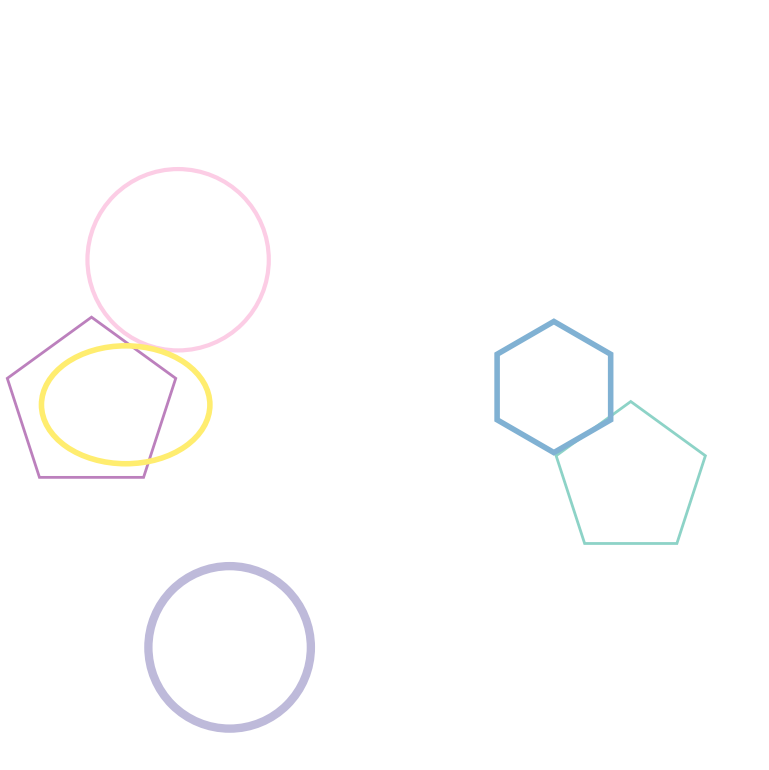[{"shape": "pentagon", "thickness": 1, "radius": 0.51, "center": [0.819, 0.377]}, {"shape": "circle", "thickness": 3, "radius": 0.53, "center": [0.298, 0.159]}, {"shape": "hexagon", "thickness": 2, "radius": 0.43, "center": [0.719, 0.497]}, {"shape": "circle", "thickness": 1.5, "radius": 0.59, "center": [0.231, 0.663]}, {"shape": "pentagon", "thickness": 1, "radius": 0.58, "center": [0.119, 0.473]}, {"shape": "oval", "thickness": 2, "radius": 0.55, "center": [0.163, 0.474]}]